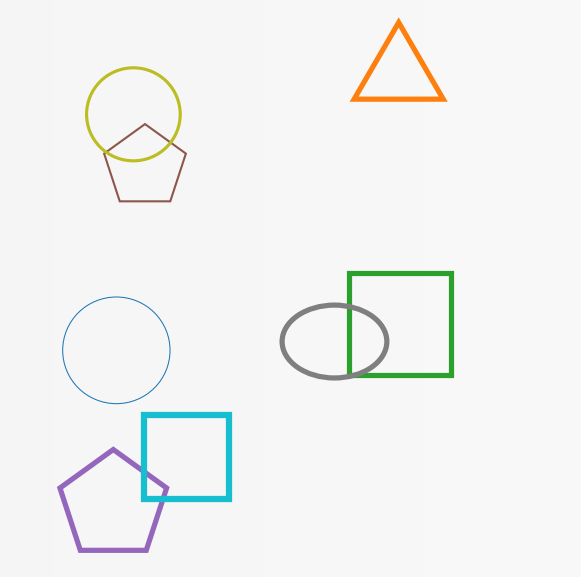[{"shape": "circle", "thickness": 0.5, "radius": 0.46, "center": [0.2, 0.392]}, {"shape": "triangle", "thickness": 2.5, "radius": 0.44, "center": [0.686, 0.872]}, {"shape": "square", "thickness": 2.5, "radius": 0.44, "center": [0.688, 0.438]}, {"shape": "pentagon", "thickness": 2.5, "radius": 0.48, "center": [0.195, 0.124]}, {"shape": "pentagon", "thickness": 1, "radius": 0.37, "center": [0.249, 0.71]}, {"shape": "oval", "thickness": 2.5, "radius": 0.45, "center": [0.575, 0.408]}, {"shape": "circle", "thickness": 1.5, "radius": 0.4, "center": [0.229, 0.801]}, {"shape": "square", "thickness": 3, "radius": 0.37, "center": [0.321, 0.208]}]